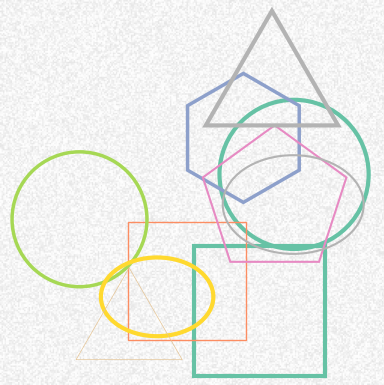[{"shape": "circle", "thickness": 3, "radius": 0.97, "center": [0.764, 0.547]}, {"shape": "square", "thickness": 3, "radius": 0.85, "center": [0.674, 0.191]}, {"shape": "square", "thickness": 1, "radius": 0.77, "center": [0.485, 0.271]}, {"shape": "hexagon", "thickness": 2.5, "radius": 0.84, "center": [0.632, 0.642]}, {"shape": "pentagon", "thickness": 1.5, "radius": 0.98, "center": [0.713, 0.479]}, {"shape": "circle", "thickness": 2.5, "radius": 0.88, "center": [0.207, 0.43]}, {"shape": "oval", "thickness": 3, "radius": 0.73, "center": [0.408, 0.229]}, {"shape": "triangle", "thickness": 0.5, "radius": 0.8, "center": [0.335, 0.145]}, {"shape": "triangle", "thickness": 3, "radius": 0.99, "center": [0.706, 0.773]}, {"shape": "oval", "thickness": 1.5, "radius": 0.92, "center": [0.762, 0.469]}]